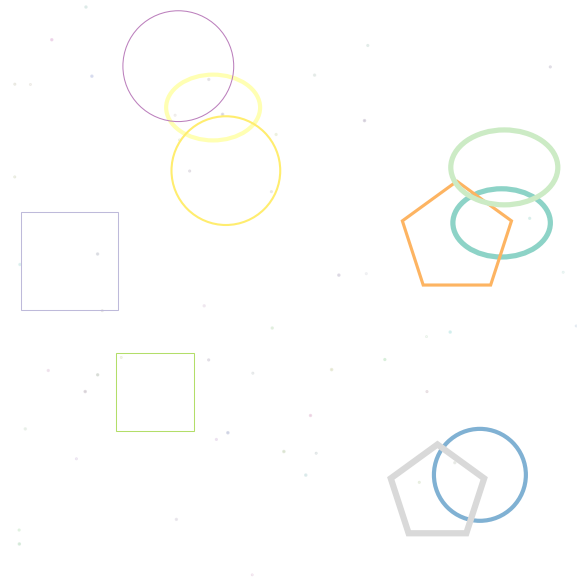[{"shape": "oval", "thickness": 2.5, "radius": 0.42, "center": [0.869, 0.613]}, {"shape": "oval", "thickness": 2, "radius": 0.41, "center": [0.369, 0.813]}, {"shape": "square", "thickness": 0.5, "radius": 0.42, "center": [0.121, 0.547]}, {"shape": "circle", "thickness": 2, "radius": 0.4, "center": [0.831, 0.177]}, {"shape": "pentagon", "thickness": 1.5, "radius": 0.5, "center": [0.791, 0.586]}, {"shape": "square", "thickness": 0.5, "radius": 0.34, "center": [0.268, 0.32]}, {"shape": "pentagon", "thickness": 3, "radius": 0.43, "center": [0.758, 0.145]}, {"shape": "circle", "thickness": 0.5, "radius": 0.48, "center": [0.309, 0.885]}, {"shape": "oval", "thickness": 2.5, "radius": 0.46, "center": [0.873, 0.709]}, {"shape": "circle", "thickness": 1, "radius": 0.47, "center": [0.391, 0.704]}]